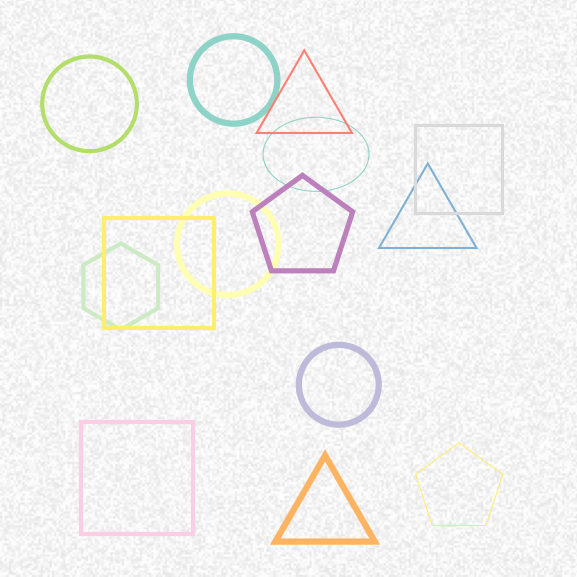[{"shape": "oval", "thickness": 0.5, "radius": 0.46, "center": [0.547, 0.732]}, {"shape": "circle", "thickness": 3, "radius": 0.38, "center": [0.405, 0.861]}, {"shape": "circle", "thickness": 3, "radius": 0.44, "center": [0.394, 0.576]}, {"shape": "circle", "thickness": 3, "radius": 0.35, "center": [0.587, 0.333]}, {"shape": "triangle", "thickness": 1, "radius": 0.48, "center": [0.527, 0.817]}, {"shape": "triangle", "thickness": 1, "radius": 0.49, "center": [0.741, 0.618]}, {"shape": "triangle", "thickness": 3, "radius": 0.5, "center": [0.563, 0.111]}, {"shape": "circle", "thickness": 2, "radius": 0.41, "center": [0.155, 0.819]}, {"shape": "square", "thickness": 2, "radius": 0.49, "center": [0.237, 0.171]}, {"shape": "square", "thickness": 1.5, "radius": 0.38, "center": [0.794, 0.707]}, {"shape": "pentagon", "thickness": 2.5, "radius": 0.46, "center": [0.524, 0.604]}, {"shape": "hexagon", "thickness": 2, "radius": 0.37, "center": [0.209, 0.503]}, {"shape": "pentagon", "thickness": 0.5, "radius": 0.4, "center": [0.795, 0.153]}, {"shape": "square", "thickness": 2, "radius": 0.48, "center": [0.276, 0.526]}]